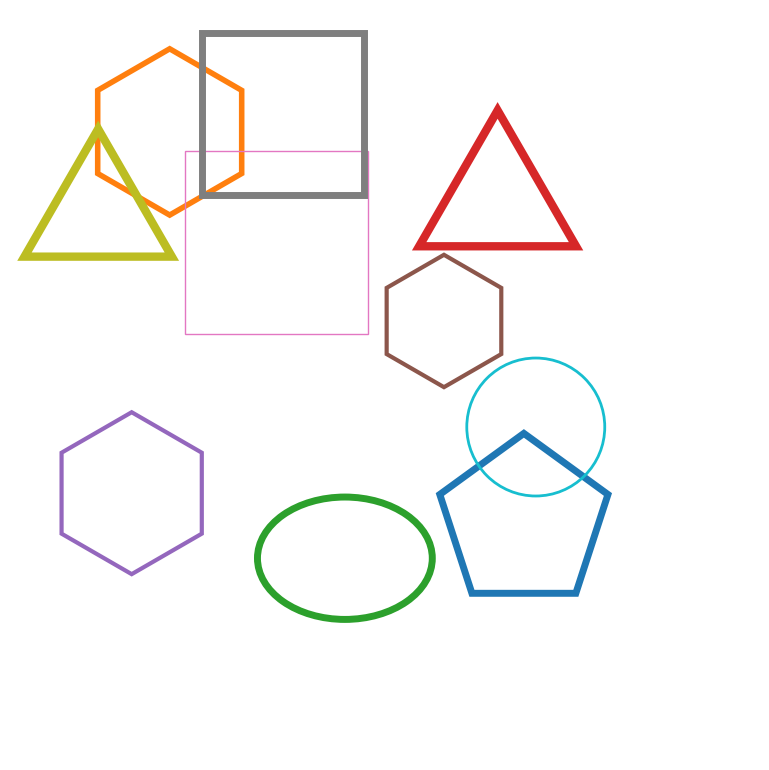[{"shape": "pentagon", "thickness": 2.5, "radius": 0.57, "center": [0.68, 0.322]}, {"shape": "hexagon", "thickness": 2, "radius": 0.54, "center": [0.22, 0.829]}, {"shape": "oval", "thickness": 2.5, "radius": 0.57, "center": [0.448, 0.275]}, {"shape": "triangle", "thickness": 3, "radius": 0.59, "center": [0.646, 0.739]}, {"shape": "hexagon", "thickness": 1.5, "radius": 0.53, "center": [0.171, 0.359]}, {"shape": "hexagon", "thickness": 1.5, "radius": 0.43, "center": [0.577, 0.583]}, {"shape": "square", "thickness": 0.5, "radius": 0.59, "center": [0.359, 0.685]}, {"shape": "square", "thickness": 2.5, "radius": 0.52, "center": [0.368, 0.852]}, {"shape": "triangle", "thickness": 3, "radius": 0.55, "center": [0.127, 0.722]}, {"shape": "circle", "thickness": 1, "radius": 0.45, "center": [0.696, 0.445]}]